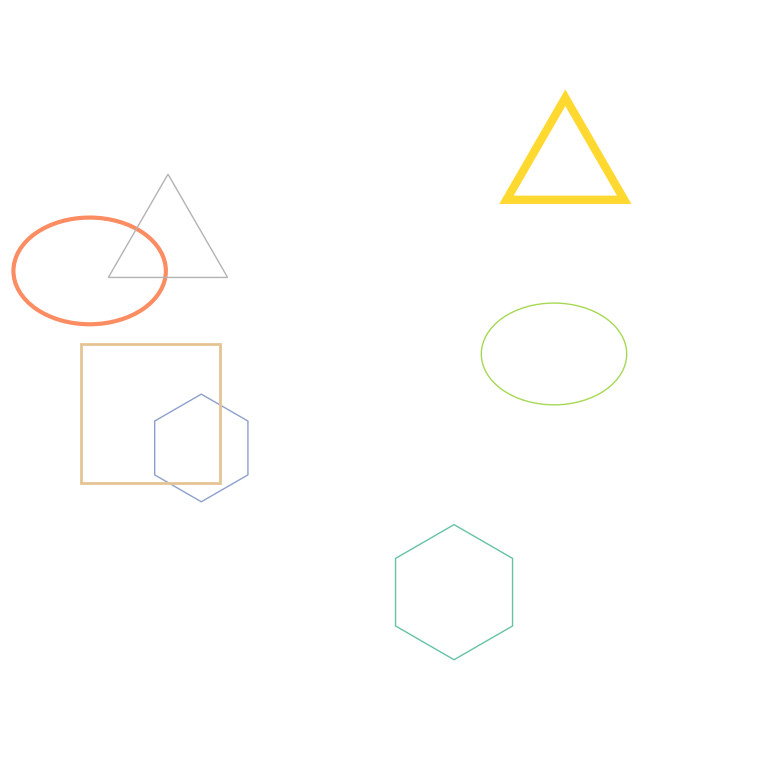[{"shape": "hexagon", "thickness": 0.5, "radius": 0.44, "center": [0.59, 0.231]}, {"shape": "oval", "thickness": 1.5, "radius": 0.49, "center": [0.116, 0.648]}, {"shape": "hexagon", "thickness": 0.5, "radius": 0.35, "center": [0.261, 0.418]}, {"shape": "oval", "thickness": 0.5, "radius": 0.47, "center": [0.719, 0.54]}, {"shape": "triangle", "thickness": 3, "radius": 0.44, "center": [0.734, 0.785]}, {"shape": "square", "thickness": 1, "radius": 0.45, "center": [0.196, 0.463]}, {"shape": "triangle", "thickness": 0.5, "radius": 0.45, "center": [0.218, 0.684]}]